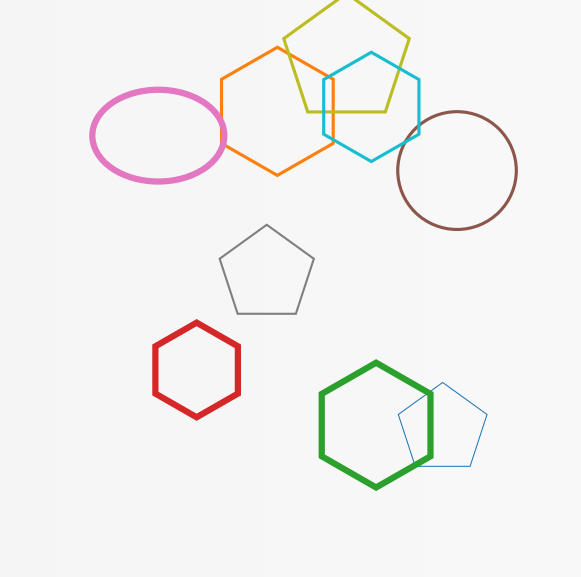[{"shape": "pentagon", "thickness": 0.5, "radius": 0.4, "center": [0.762, 0.257]}, {"shape": "hexagon", "thickness": 1.5, "radius": 0.55, "center": [0.477, 0.806]}, {"shape": "hexagon", "thickness": 3, "radius": 0.54, "center": [0.647, 0.263]}, {"shape": "hexagon", "thickness": 3, "radius": 0.41, "center": [0.338, 0.359]}, {"shape": "circle", "thickness": 1.5, "radius": 0.51, "center": [0.786, 0.704]}, {"shape": "oval", "thickness": 3, "radius": 0.57, "center": [0.272, 0.764]}, {"shape": "pentagon", "thickness": 1, "radius": 0.43, "center": [0.459, 0.525]}, {"shape": "pentagon", "thickness": 1.5, "radius": 0.57, "center": [0.596, 0.897]}, {"shape": "hexagon", "thickness": 1.5, "radius": 0.47, "center": [0.639, 0.814]}]